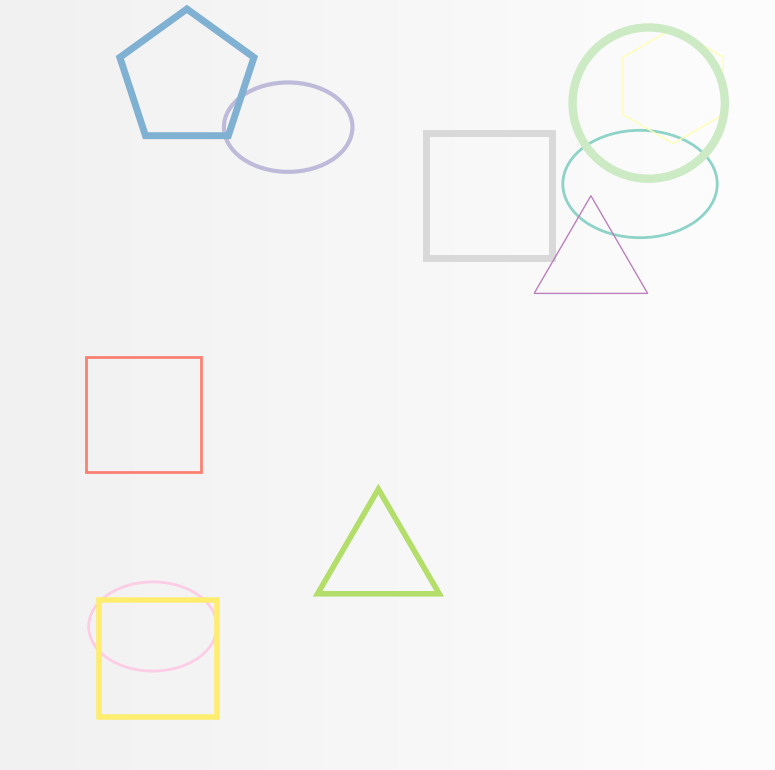[{"shape": "oval", "thickness": 1, "radius": 0.5, "center": [0.826, 0.761]}, {"shape": "hexagon", "thickness": 0.5, "radius": 0.37, "center": [0.869, 0.888]}, {"shape": "oval", "thickness": 1.5, "radius": 0.41, "center": [0.372, 0.835]}, {"shape": "square", "thickness": 1, "radius": 0.37, "center": [0.185, 0.461]}, {"shape": "pentagon", "thickness": 2.5, "radius": 0.45, "center": [0.241, 0.897]}, {"shape": "triangle", "thickness": 2, "radius": 0.45, "center": [0.488, 0.274]}, {"shape": "oval", "thickness": 1, "radius": 0.41, "center": [0.197, 0.186]}, {"shape": "square", "thickness": 2.5, "radius": 0.41, "center": [0.631, 0.746]}, {"shape": "triangle", "thickness": 0.5, "radius": 0.42, "center": [0.762, 0.661]}, {"shape": "circle", "thickness": 3, "radius": 0.49, "center": [0.837, 0.866]}, {"shape": "square", "thickness": 2, "radius": 0.38, "center": [0.203, 0.145]}]